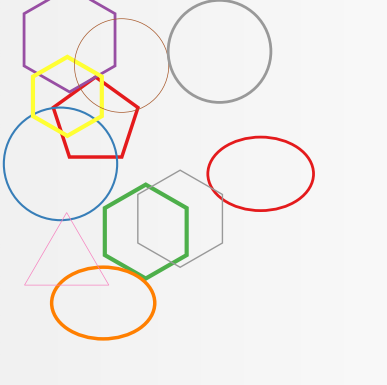[{"shape": "pentagon", "thickness": 2.5, "radius": 0.57, "center": [0.247, 0.685]}, {"shape": "oval", "thickness": 2, "radius": 0.68, "center": [0.673, 0.548]}, {"shape": "circle", "thickness": 1.5, "radius": 0.73, "center": [0.156, 0.574]}, {"shape": "hexagon", "thickness": 3, "radius": 0.61, "center": [0.376, 0.398]}, {"shape": "hexagon", "thickness": 2, "radius": 0.68, "center": [0.179, 0.897]}, {"shape": "oval", "thickness": 2.5, "radius": 0.67, "center": [0.266, 0.213]}, {"shape": "hexagon", "thickness": 3, "radius": 0.51, "center": [0.174, 0.75]}, {"shape": "circle", "thickness": 0.5, "radius": 0.61, "center": [0.314, 0.83]}, {"shape": "triangle", "thickness": 0.5, "radius": 0.63, "center": [0.172, 0.322]}, {"shape": "hexagon", "thickness": 1, "radius": 0.63, "center": [0.465, 0.432]}, {"shape": "circle", "thickness": 2, "radius": 0.66, "center": [0.567, 0.867]}]